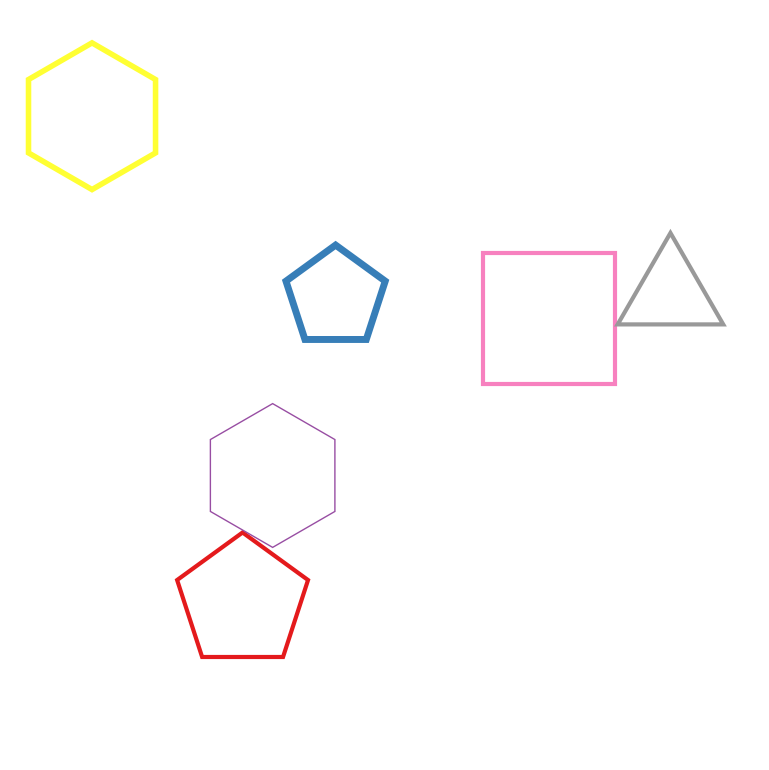[{"shape": "pentagon", "thickness": 1.5, "radius": 0.45, "center": [0.315, 0.219]}, {"shape": "pentagon", "thickness": 2.5, "radius": 0.34, "center": [0.436, 0.614]}, {"shape": "hexagon", "thickness": 0.5, "radius": 0.47, "center": [0.354, 0.382]}, {"shape": "hexagon", "thickness": 2, "radius": 0.48, "center": [0.12, 0.849]}, {"shape": "square", "thickness": 1.5, "radius": 0.43, "center": [0.713, 0.586]}, {"shape": "triangle", "thickness": 1.5, "radius": 0.4, "center": [0.871, 0.618]}]